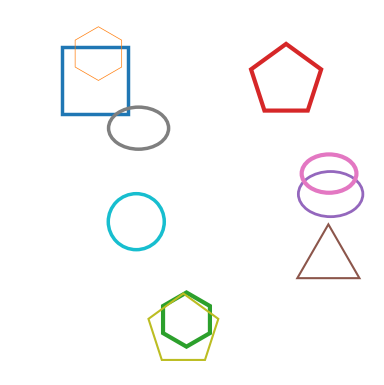[{"shape": "square", "thickness": 2.5, "radius": 0.43, "center": [0.246, 0.791]}, {"shape": "hexagon", "thickness": 0.5, "radius": 0.35, "center": [0.256, 0.861]}, {"shape": "hexagon", "thickness": 3, "radius": 0.35, "center": [0.484, 0.17]}, {"shape": "pentagon", "thickness": 3, "radius": 0.48, "center": [0.743, 0.79]}, {"shape": "oval", "thickness": 2, "radius": 0.42, "center": [0.859, 0.496]}, {"shape": "triangle", "thickness": 1.5, "radius": 0.47, "center": [0.853, 0.324]}, {"shape": "oval", "thickness": 3, "radius": 0.36, "center": [0.855, 0.549]}, {"shape": "oval", "thickness": 2.5, "radius": 0.39, "center": [0.36, 0.667]}, {"shape": "pentagon", "thickness": 1.5, "radius": 0.48, "center": [0.476, 0.142]}, {"shape": "circle", "thickness": 2.5, "radius": 0.36, "center": [0.354, 0.424]}]